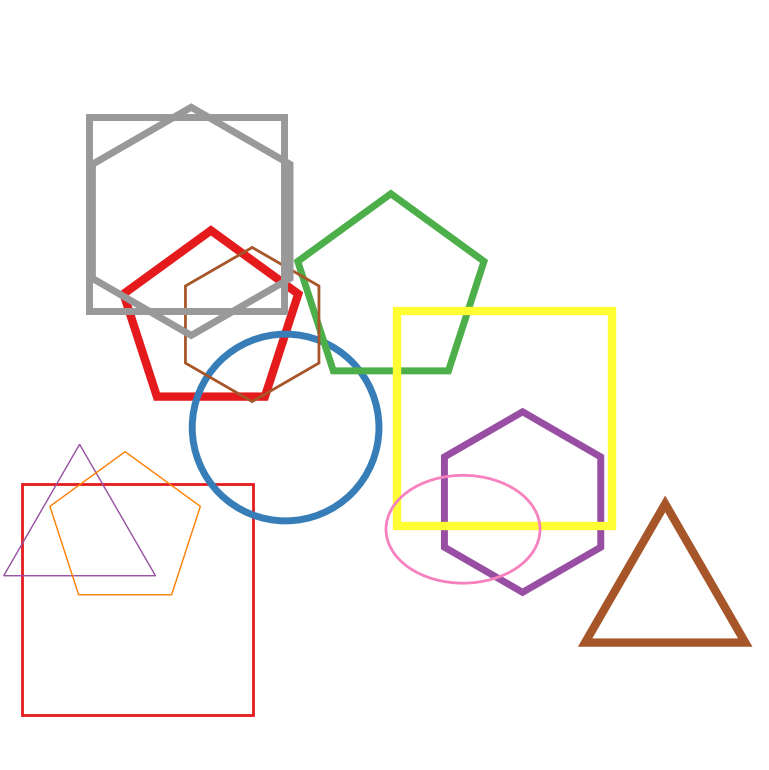[{"shape": "pentagon", "thickness": 3, "radius": 0.6, "center": [0.274, 0.581]}, {"shape": "square", "thickness": 1, "radius": 0.75, "center": [0.179, 0.222]}, {"shape": "circle", "thickness": 2.5, "radius": 0.61, "center": [0.371, 0.445]}, {"shape": "pentagon", "thickness": 2.5, "radius": 0.64, "center": [0.508, 0.621]}, {"shape": "hexagon", "thickness": 2.5, "radius": 0.59, "center": [0.679, 0.348]}, {"shape": "triangle", "thickness": 0.5, "radius": 0.57, "center": [0.103, 0.309]}, {"shape": "pentagon", "thickness": 0.5, "radius": 0.51, "center": [0.163, 0.311]}, {"shape": "square", "thickness": 3, "radius": 0.7, "center": [0.655, 0.457]}, {"shape": "hexagon", "thickness": 1, "radius": 0.5, "center": [0.328, 0.579]}, {"shape": "triangle", "thickness": 3, "radius": 0.6, "center": [0.864, 0.226]}, {"shape": "oval", "thickness": 1, "radius": 0.5, "center": [0.601, 0.313]}, {"shape": "hexagon", "thickness": 2.5, "radius": 0.74, "center": [0.248, 0.713]}, {"shape": "square", "thickness": 2.5, "radius": 0.63, "center": [0.243, 0.722]}]